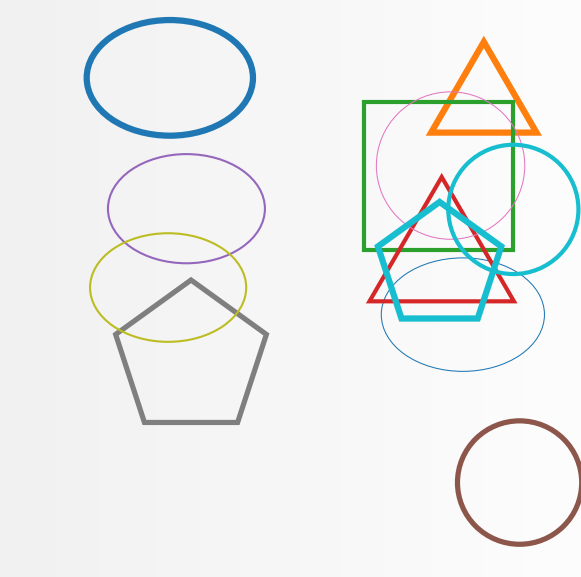[{"shape": "oval", "thickness": 3, "radius": 0.72, "center": [0.292, 0.864]}, {"shape": "oval", "thickness": 0.5, "radius": 0.7, "center": [0.796, 0.454]}, {"shape": "triangle", "thickness": 3, "radius": 0.52, "center": [0.832, 0.822]}, {"shape": "square", "thickness": 2, "radius": 0.64, "center": [0.755, 0.695]}, {"shape": "triangle", "thickness": 2, "radius": 0.72, "center": [0.76, 0.549]}, {"shape": "oval", "thickness": 1, "radius": 0.68, "center": [0.321, 0.638]}, {"shape": "circle", "thickness": 2.5, "radius": 0.53, "center": [0.894, 0.164]}, {"shape": "circle", "thickness": 0.5, "radius": 0.64, "center": [0.775, 0.712]}, {"shape": "pentagon", "thickness": 2.5, "radius": 0.68, "center": [0.329, 0.378]}, {"shape": "oval", "thickness": 1, "radius": 0.67, "center": [0.289, 0.501]}, {"shape": "pentagon", "thickness": 3, "radius": 0.56, "center": [0.756, 0.538]}, {"shape": "circle", "thickness": 2, "radius": 0.56, "center": [0.883, 0.637]}]